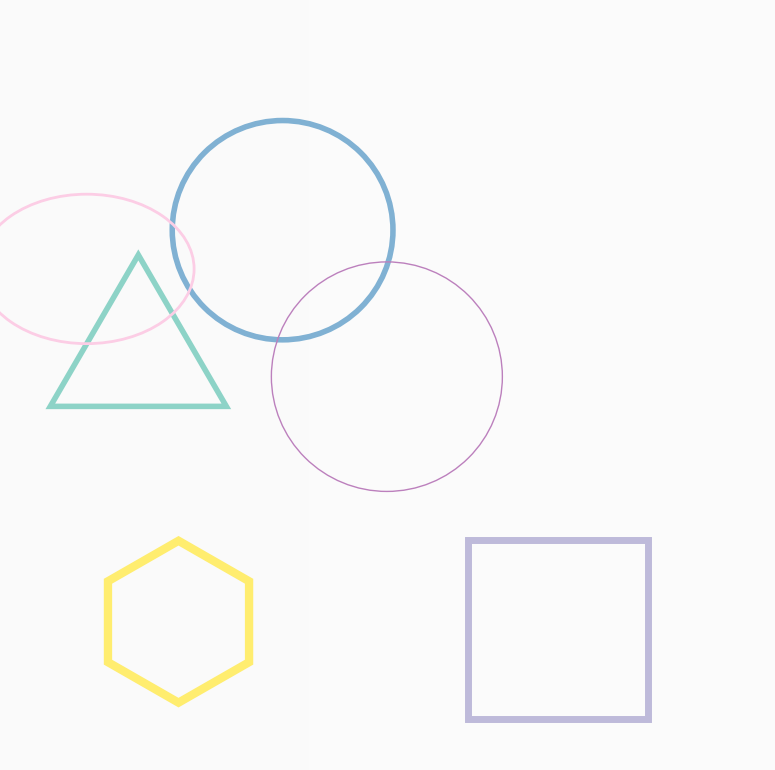[{"shape": "triangle", "thickness": 2, "radius": 0.66, "center": [0.178, 0.538]}, {"shape": "square", "thickness": 2.5, "radius": 0.58, "center": [0.72, 0.182]}, {"shape": "circle", "thickness": 2, "radius": 0.71, "center": [0.365, 0.701]}, {"shape": "oval", "thickness": 1, "radius": 0.69, "center": [0.112, 0.651]}, {"shape": "circle", "thickness": 0.5, "radius": 0.75, "center": [0.499, 0.511]}, {"shape": "hexagon", "thickness": 3, "radius": 0.53, "center": [0.23, 0.193]}]